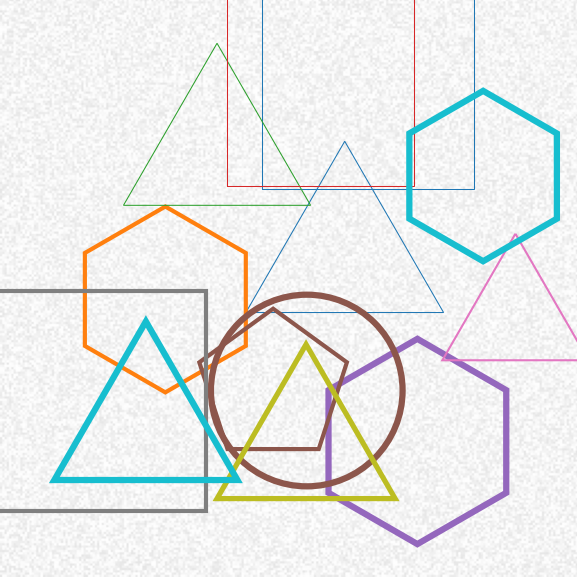[{"shape": "square", "thickness": 0.5, "radius": 0.92, "center": [0.638, 0.855]}, {"shape": "triangle", "thickness": 0.5, "radius": 0.99, "center": [0.597, 0.557]}, {"shape": "hexagon", "thickness": 2, "radius": 0.8, "center": [0.286, 0.481]}, {"shape": "triangle", "thickness": 0.5, "radius": 0.94, "center": [0.376, 0.737]}, {"shape": "square", "thickness": 0.5, "radius": 0.81, "center": [0.555, 0.84]}, {"shape": "hexagon", "thickness": 3, "radius": 0.89, "center": [0.723, 0.235]}, {"shape": "circle", "thickness": 3, "radius": 0.83, "center": [0.531, 0.323]}, {"shape": "pentagon", "thickness": 2, "radius": 0.67, "center": [0.473, 0.33]}, {"shape": "triangle", "thickness": 1, "radius": 0.73, "center": [0.892, 0.448]}, {"shape": "square", "thickness": 2, "radius": 0.95, "center": [0.166, 0.304]}, {"shape": "triangle", "thickness": 2.5, "radius": 0.89, "center": [0.53, 0.225]}, {"shape": "triangle", "thickness": 3, "radius": 0.92, "center": [0.253, 0.259]}, {"shape": "hexagon", "thickness": 3, "radius": 0.74, "center": [0.837, 0.694]}]